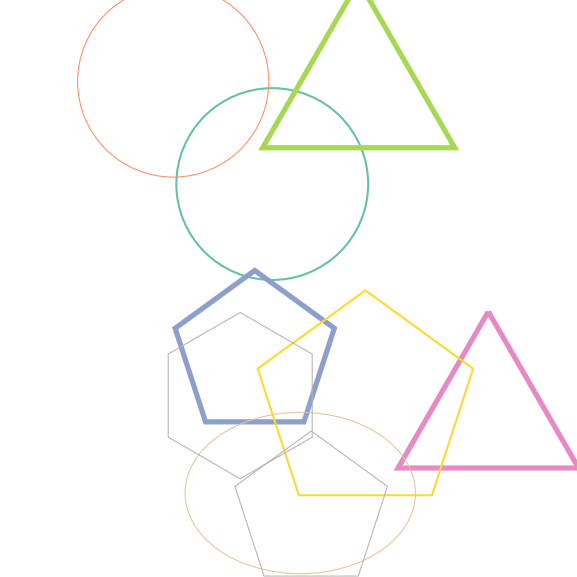[{"shape": "circle", "thickness": 1, "radius": 0.83, "center": [0.471, 0.68]}, {"shape": "circle", "thickness": 0.5, "radius": 0.83, "center": [0.3, 0.858]}, {"shape": "pentagon", "thickness": 2.5, "radius": 0.72, "center": [0.441, 0.386]}, {"shape": "triangle", "thickness": 2.5, "radius": 0.9, "center": [0.846, 0.279]}, {"shape": "triangle", "thickness": 2.5, "radius": 0.96, "center": [0.621, 0.839]}, {"shape": "pentagon", "thickness": 1, "radius": 0.98, "center": [0.633, 0.3]}, {"shape": "oval", "thickness": 0.5, "radius": 1.0, "center": [0.52, 0.145]}, {"shape": "hexagon", "thickness": 0.5, "radius": 0.72, "center": [0.416, 0.314]}, {"shape": "pentagon", "thickness": 0.5, "radius": 0.69, "center": [0.539, 0.114]}]